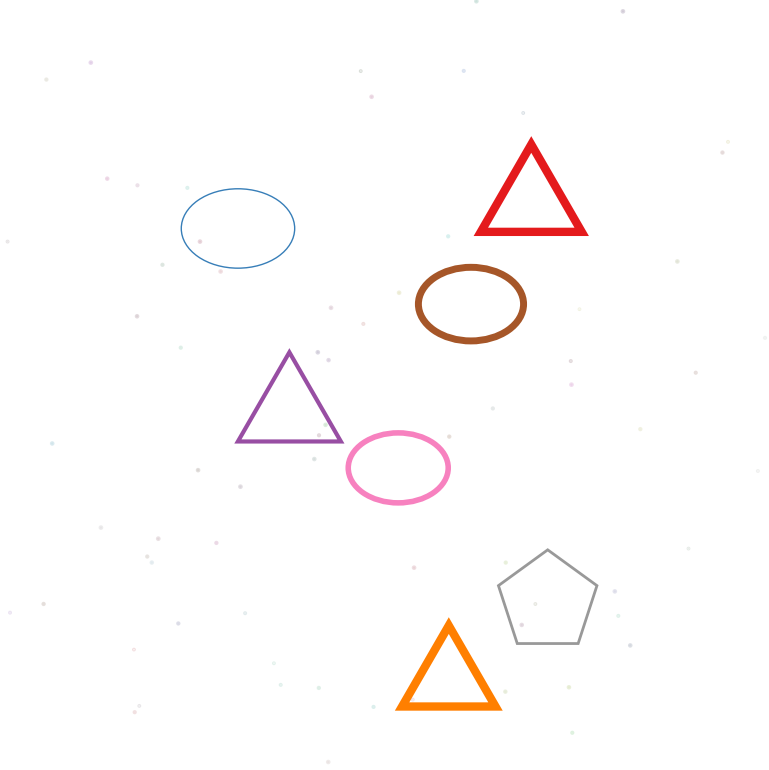[{"shape": "triangle", "thickness": 3, "radius": 0.38, "center": [0.69, 0.737]}, {"shape": "oval", "thickness": 0.5, "radius": 0.37, "center": [0.309, 0.703]}, {"shape": "triangle", "thickness": 1.5, "radius": 0.39, "center": [0.376, 0.465]}, {"shape": "triangle", "thickness": 3, "radius": 0.35, "center": [0.583, 0.117]}, {"shape": "oval", "thickness": 2.5, "radius": 0.34, "center": [0.612, 0.605]}, {"shape": "oval", "thickness": 2, "radius": 0.32, "center": [0.517, 0.392]}, {"shape": "pentagon", "thickness": 1, "radius": 0.34, "center": [0.711, 0.219]}]